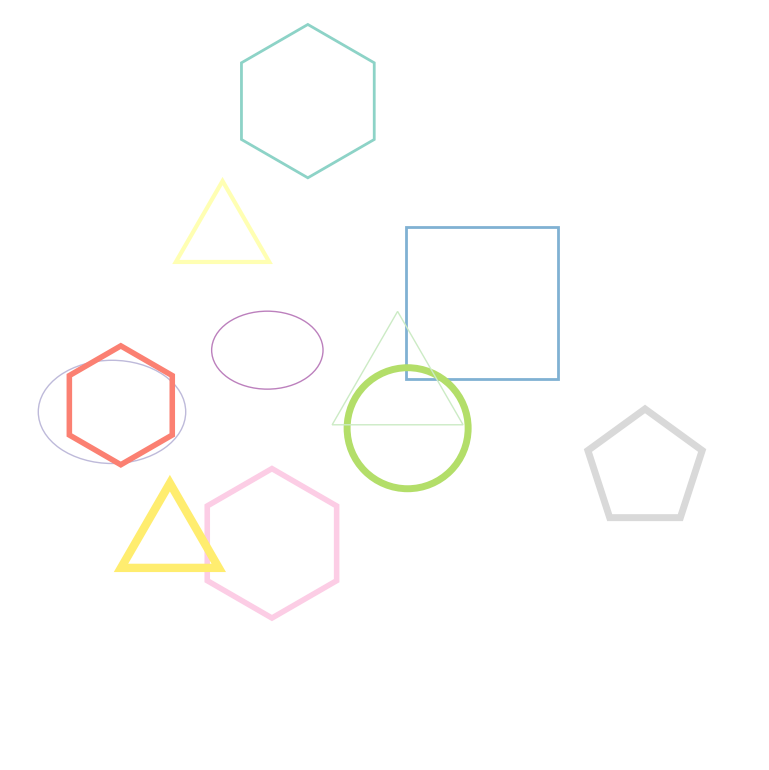[{"shape": "hexagon", "thickness": 1, "radius": 0.5, "center": [0.4, 0.869]}, {"shape": "triangle", "thickness": 1.5, "radius": 0.35, "center": [0.289, 0.695]}, {"shape": "oval", "thickness": 0.5, "radius": 0.48, "center": [0.145, 0.465]}, {"shape": "hexagon", "thickness": 2, "radius": 0.39, "center": [0.157, 0.474]}, {"shape": "square", "thickness": 1, "radius": 0.49, "center": [0.626, 0.607]}, {"shape": "circle", "thickness": 2.5, "radius": 0.39, "center": [0.529, 0.444]}, {"shape": "hexagon", "thickness": 2, "radius": 0.49, "center": [0.353, 0.294]}, {"shape": "pentagon", "thickness": 2.5, "radius": 0.39, "center": [0.838, 0.391]}, {"shape": "oval", "thickness": 0.5, "radius": 0.36, "center": [0.347, 0.545]}, {"shape": "triangle", "thickness": 0.5, "radius": 0.49, "center": [0.516, 0.497]}, {"shape": "triangle", "thickness": 3, "radius": 0.37, "center": [0.221, 0.299]}]